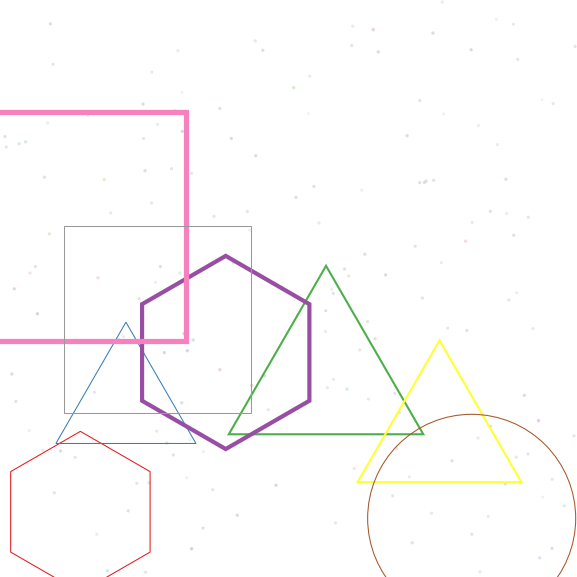[{"shape": "hexagon", "thickness": 0.5, "radius": 0.7, "center": [0.139, 0.113]}, {"shape": "triangle", "thickness": 0.5, "radius": 0.7, "center": [0.218, 0.301]}, {"shape": "triangle", "thickness": 1, "radius": 0.97, "center": [0.565, 0.344]}, {"shape": "hexagon", "thickness": 2, "radius": 0.84, "center": [0.391, 0.389]}, {"shape": "triangle", "thickness": 1, "radius": 0.82, "center": [0.761, 0.246]}, {"shape": "circle", "thickness": 0.5, "radius": 0.9, "center": [0.817, 0.102]}, {"shape": "square", "thickness": 2.5, "radius": 0.99, "center": [0.124, 0.607]}, {"shape": "square", "thickness": 0.5, "radius": 0.81, "center": [0.273, 0.446]}]